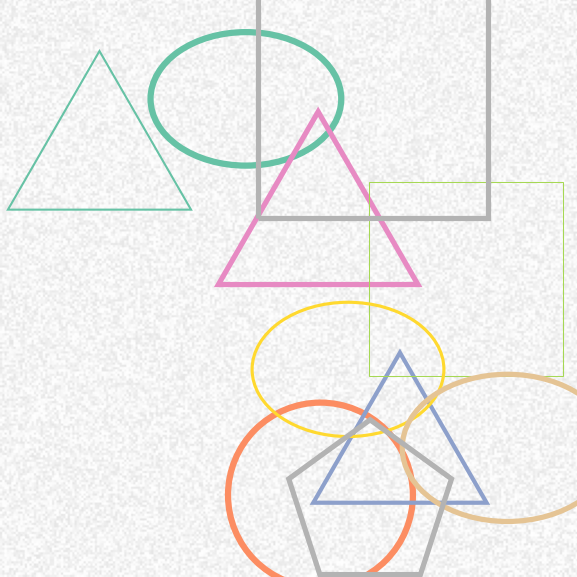[{"shape": "triangle", "thickness": 1, "radius": 0.92, "center": [0.172, 0.728]}, {"shape": "oval", "thickness": 3, "radius": 0.83, "center": [0.426, 0.828]}, {"shape": "circle", "thickness": 3, "radius": 0.8, "center": [0.555, 0.142]}, {"shape": "triangle", "thickness": 2, "radius": 0.87, "center": [0.693, 0.215]}, {"shape": "triangle", "thickness": 2.5, "radius": 1.0, "center": [0.551, 0.606]}, {"shape": "square", "thickness": 0.5, "radius": 0.84, "center": [0.806, 0.516]}, {"shape": "oval", "thickness": 1.5, "radius": 0.83, "center": [0.603, 0.359]}, {"shape": "oval", "thickness": 2.5, "radius": 0.91, "center": [0.879, 0.224]}, {"shape": "square", "thickness": 2.5, "radius": 0.99, "center": [0.646, 0.82]}, {"shape": "pentagon", "thickness": 2.5, "radius": 0.74, "center": [0.641, 0.124]}]